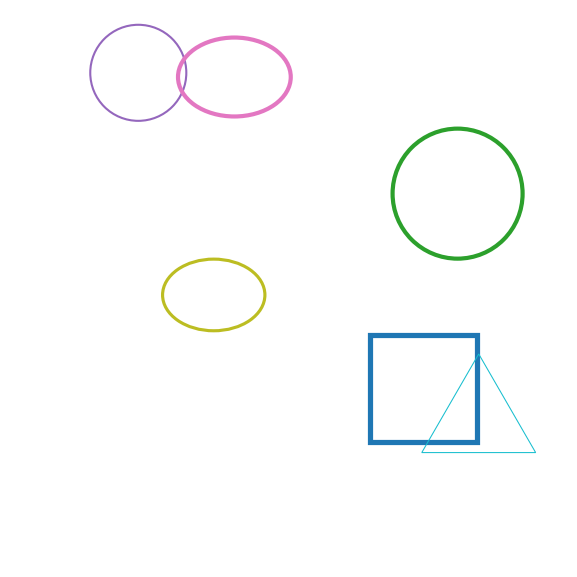[{"shape": "square", "thickness": 2.5, "radius": 0.46, "center": [0.733, 0.327]}, {"shape": "circle", "thickness": 2, "radius": 0.56, "center": [0.792, 0.664]}, {"shape": "circle", "thickness": 1, "radius": 0.42, "center": [0.239, 0.873]}, {"shape": "oval", "thickness": 2, "radius": 0.49, "center": [0.406, 0.866]}, {"shape": "oval", "thickness": 1.5, "radius": 0.44, "center": [0.37, 0.488]}, {"shape": "triangle", "thickness": 0.5, "radius": 0.57, "center": [0.829, 0.272]}]